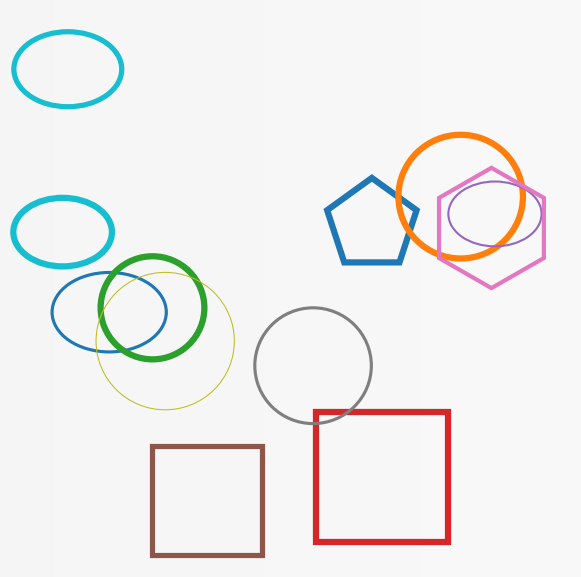[{"shape": "pentagon", "thickness": 3, "radius": 0.4, "center": [0.64, 0.61]}, {"shape": "oval", "thickness": 1.5, "radius": 0.49, "center": [0.188, 0.459]}, {"shape": "circle", "thickness": 3, "radius": 0.54, "center": [0.793, 0.659]}, {"shape": "circle", "thickness": 3, "radius": 0.45, "center": [0.262, 0.466]}, {"shape": "square", "thickness": 3, "radius": 0.56, "center": [0.657, 0.173]}, {"shape": "oval", "thickness": 1, "radius": 0.4, "center": [0.852, 0.629]}, {"shape": "square", "thickness": 2.5, "radius": 0.47, "center": [0.356, 0.132]}, {"shape": "hexagon", "thickness": 2, "radius": 0.52, "center": [0.846, 0.604]}, {"shape": "circle", "thickness": 1.5, "radius": 0.5, "center": [0.539, 0.366]}, {"shape": "circle", "thickness": 0.5, "radius": 0.59, "center": [0.284, 0.408]}, {"shape": "oval", "thickness": 2.5, "radius": 0.46, "center": [0.117, 0.879]}, {"shape": "oval", "thickness": 3, "radius": 0.42, "center": [0.108, 0.597]}]